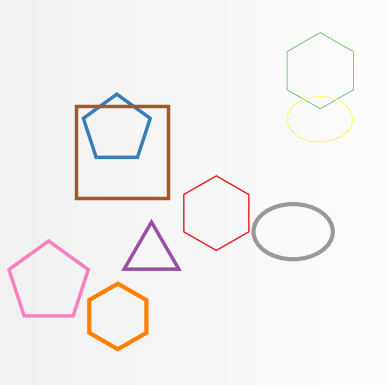[{"shape": "hexagon", "thickness": 1, "radius": 0.48, "center": [0.558, 0.446]}, {"shape": "pentagon", "thickness": 2.5, "radius": 0.45, "center": [0.301, 0.665]}, {"shape": "hexagon", "thickness": 0.5, "radius": 0.49, "center": [0.827, 0.816]}, {"shape": "triangle", "thickness": 2.5, "radius": 0.41, "center": [0.391, 0.342]}, {"shape": "hexagon", "thickness": 3, "radius": 0.43, "center": [0.304, 0.178]}, {"shape": "oval", "thickness": 0.5, "radius": 0.42, "center": [0.825, 0.69]}, {"shape": "square", "thickness": 2.5, "radius": 0.59, "center": [0.314, 0.605]}, {"shape": "pentagon", "thickness": 2.5, "radius": 0.54, "center": [0.126, 0.266]}, {"shape": "oval", "thickness": 3, "radius": 0.51, "center": [0.757, 0.398]}]